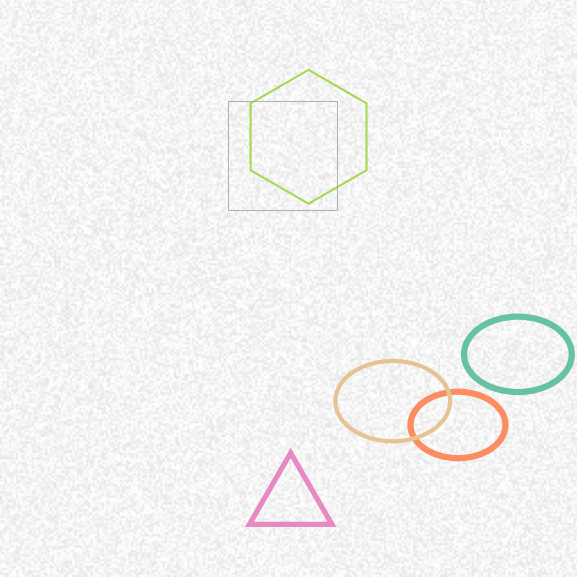[{"shape": "oval", "thickness": 3, "radius": 0.47, "center": [0.897, 0.386]}, {"shape": "oval", "thickness": 3, "radius": 0.41, "center": [0.793, 0.263]}, {"shape": "triangle", "thickness": 2.5, "radius": 0.41, "center": [0.503, 0.132]}, {"shape": "hexagon", "thickness": 1, "radius": 0.58, "center": [0.534, 0.762]}, {"shape": "oval", "thickness": 2, "radius": 0.5, "center": [0.68, 0.305]}, {"shape": "square", "thickness": 0.5, "radius": 0.47, "center": [0.489, 0.73]}]